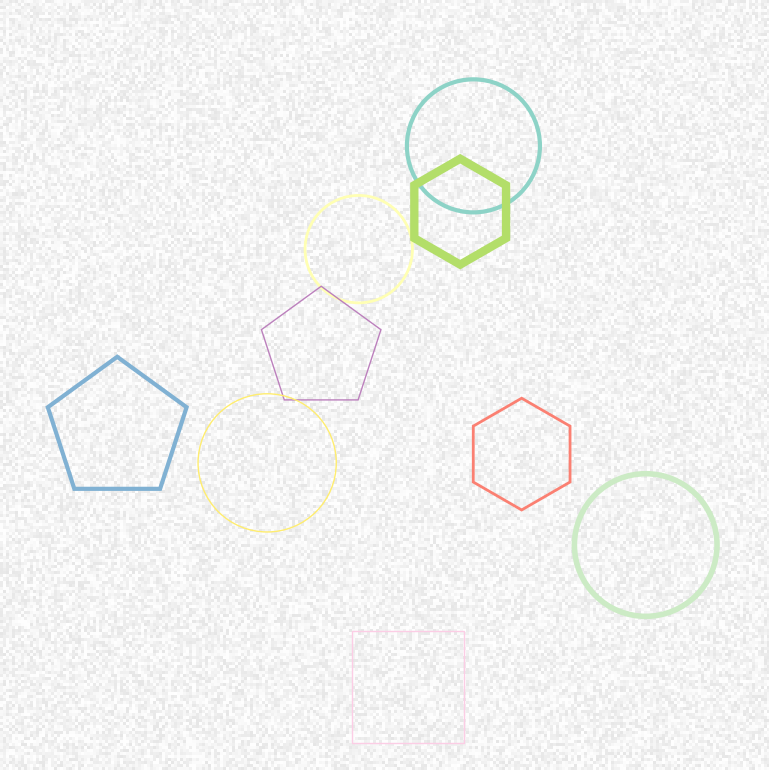[{"shape": "circle", "thickness": 1.5, "radius": 0.43, "center": [0.615, 0.811]}, {"shape": "circle", "thickness": 1, "radius": 0.35, "center": [0.466, 0.676]}, {"shape": "hexagon", "thickness": 1, "radius": 0.36, "center": [0.677, 0.41]}, {"shape": "pentagon", "thickness": 1.5, "radius": 0.47, "center": [0.152, 0.442]}, {"shape": "hexagon", "thickness": 3, "radius": 0.34, "center": [0.598, 0.725]}, {"shape": "square", "thickness": 0.5, "radius": 0.36, "center": [0.529, 0.108]}, {"shape": "pentagon", "thickness": 0.5, "radius": 0.41, "center": [0.417, 0.547]}, {"shape": "circle", "thickness": 2, "radius": 0.46, "center": [0.839, 0.292]}, {"shape": "circle", "thickness": 0.5, "radius": 0.45, "center": [0.347, 0.399]}]